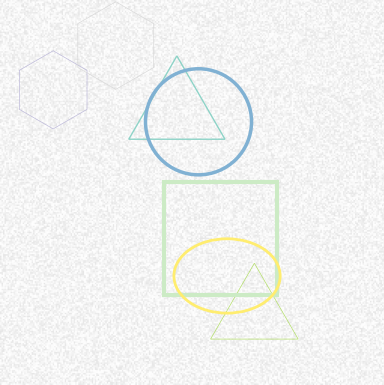[{"shape": "triangle", "thickness": 1, "radius": 0.72, "center": [0.459, 0.71]}, {"shape": "hexagon", "thickness": 0.5, "radius": 0.51, "center": [0.138, 0.767]}, {"shape": "circle", "thickness": 2.5, "radius": 0.69, "center": [0.516, 0.684]}, {"shape": "triangle", "thickness": 0.5, "radius": 0.66, "center": [0.661, 0.185]}, {"shape": "hexagon", "thickness": 0.5, "radius": 0.57, "center": [0.301, 0.882]}, {"shape": "square", "thickness": 3, "radius": 0.73, "center": [0.572, 0.381]}, {"shape": "oval", "thickness": 2, "radius": 0.69, "center": [0.59, 0.283]}]